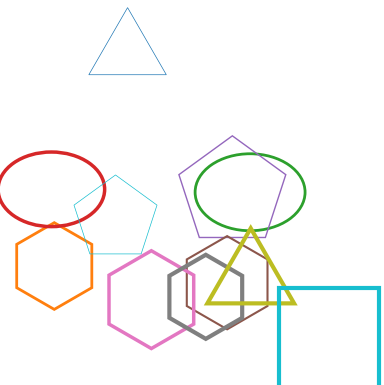[{"shape": "triangle", "thickness": 0.5, "radius": 0.58, "center": [0.331, 0.864]}, {"shape": "hexagon", "thickness": 2, "radius": 0.56, "center": [0.141, 0.309]}, {"shape": "oval", "thickness": 2, "radius": 0.71, "center": [0.65, 0.501]}, {"shape": "oval", "thickness": 2.5, "radius": 0.69, "center": [0.133, 0.508]}, {"shape": "pentagon", "thickness": 1, "radius": 0.73, "center": [0.604, 0.501]}, {"shape": "hexagon", "thickness": 1.5, "radius": 0.61, "center": [0.59, 0.266]}, {"shape": "hexagon", "thickness": 2.5, "radius": 0.64, "center": [0.393, 0.222]}, {"shape": "hexagon", "thickness": 3, "radius": 0.55, "center": [0.535, 0.229]}, {"shape": "triangle", "thickness": 3, "radius": 0.65, "center": [0.651, 0.277]}, {"shape": "square", "thickness": 3, "radius": 0.65, "center": [0.854, 0.123]}, {"shape": "pentagon", "thickness": 0.5, "radius": 0.57, "center": [0.3, 0.432]}]